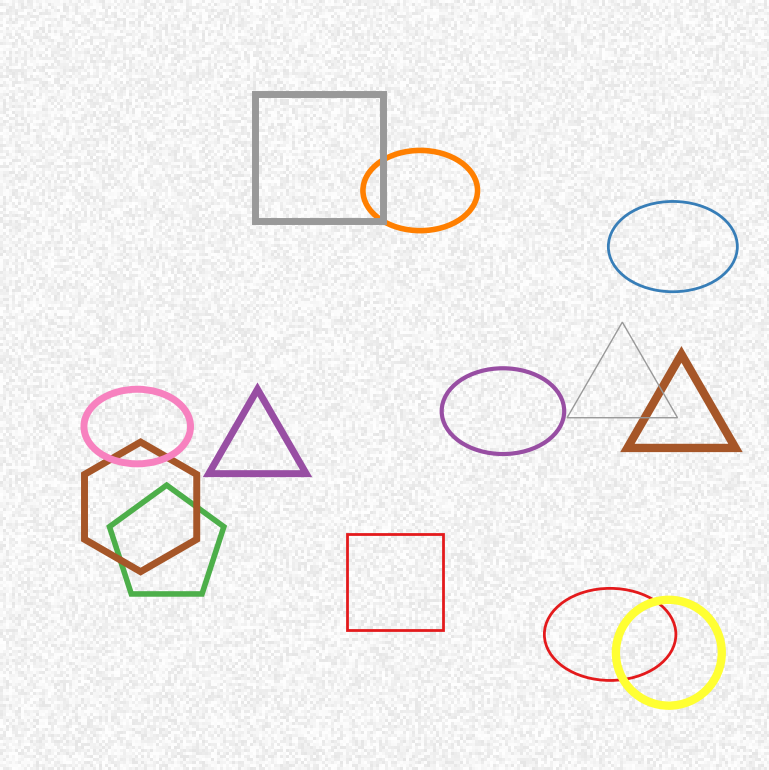[{"shape": "oval", "thickness": 1, "radius": 0.43, "center": [0.792, 0.176]}, {"shape": "square", "thickness": 1, "radius": 0.31, "center": [0.513, 0.244]}, {"shape": "oval", "thickness": 1, "radius": 0.42, "center": [0.874, 0.68]}, {"shape": "pentagon", "thickness": 2, "radius": 0.39, "center": [0.216, 0.292]}, {"shape": "oval", "thickness": 1.5, "radius": 0.4, "center": [0.653, 0.466]}, {"shape": "triangle", "thickness": 2.5, "radius": 0.37, "center": [0.334, 0.421]}, {"shape": "oval", "thickness": 2, "radius": 0.37, "center": [0.546, 0.753]}, {"shape": "circle", "thickness": 3, "radius": 0.34, "center": [0.869, 0.152]}, {"shape": "triangle", "thickness": 3, "radius": 0.41, "center": [0.885, 0.459]}, {"shape": "hexagon", "thickness": 2.5, "radius": 0.42, "center": [0.183, 0.342]}, {"shape": "oval", "thickness": 2.5, "radius": 0.35, "center": [0.178, 0.446]}, {"shape": "square", "thickness": 2.5, "radius": 0.41, "center": [0.414, 0.795]}, {"shape": "triangle", "thickness": 0.5, "radius": 0.41, "center": [0.808, 0.499]}]